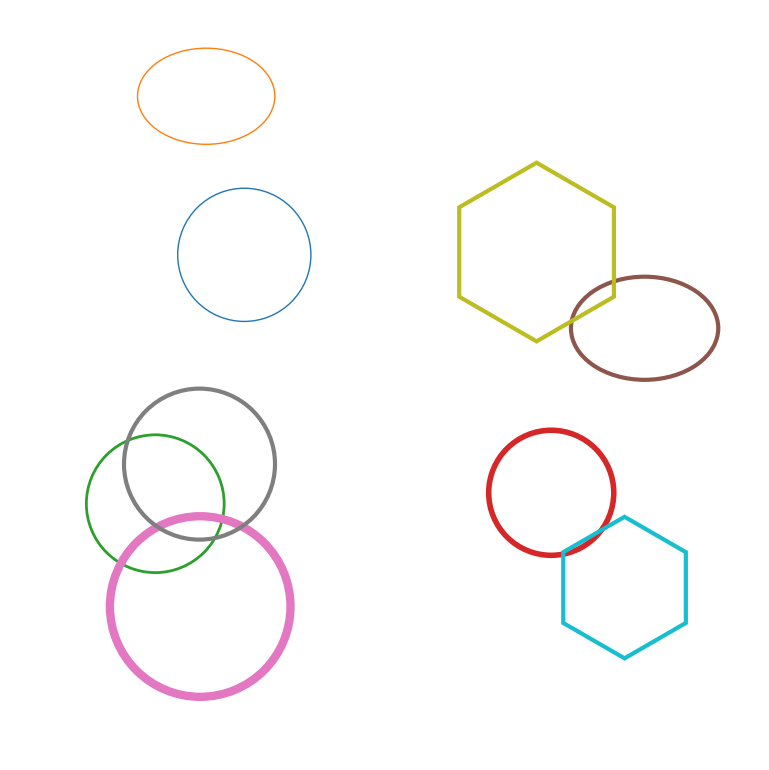[{"shape": "circle", "thickness": 0.5, "radius": 0.43, "center": [0.317, 0.669]}, {"shape": "oval", "thickness": 0.5, "radius": 0.45, "center": [0.268, 0.875]}, {"shape": "circle", "thickness": 1, "radius": 0.45, "center": [0.202, 0.346]}, {"shape": "circle", "thickness": 2, "radius": 0.41, "center": [0.716, 0.36]}, {"shape": "oval", "thickness": 1.5, "radius": 0.48, "center": [0.837, 0.574]}, {"shape": "circle", "thickness": 3, "radius": 0.59, "center": [0.26, 0.212]}, {"shape": "circle", "thickness": 1.5, "radius": 0.49, "center": [0.259, 0.397]}, {"shape": "hexagon", "thickness": 1.5, "radius": 0.58, "center": [0.697, 0.673]}, {"shape": "hexagon", "thickness": 1.5, "radius": 0.46, "center": [0.811, 0.237]}]